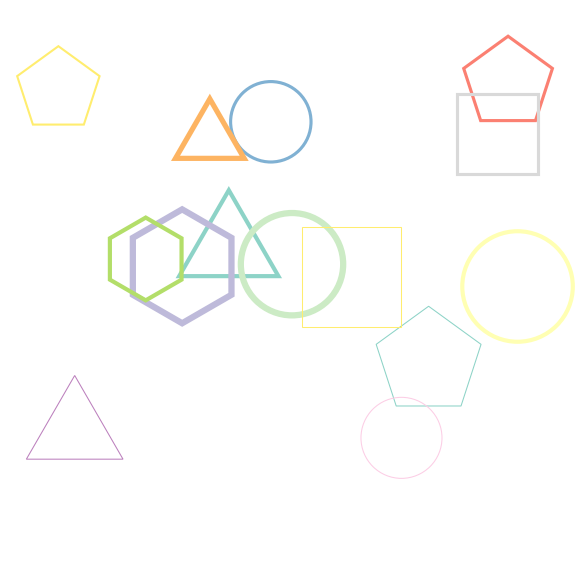[{"shape": "pentagon", "thickness": 0.5, "radius": 0.48, "center": [0.742, 0.373]}, {"shape": "triangle", "thickness": 2, "radius": 0.5, "center": [0.396, 0.571]}, {"shape": "circle", "thickness": 2, "radius": 0.48, "center": [0.896, 0.503]}, {"shape": "hexagon", "thickness": 3, "radius": 0.49, "center": [0.315, 0.538]}, {"shape": "pentagon", "thickness": 1.5, "radius": 0.4, "center": [0.88, 0.856]}, {"shape": "circle", "thickness": 1.5, "radius": 0.35, "center": [0.469, 0.788]}, {"shape": "triangle", "thickness": 2.5, "radius": 0.34, "center": [0.363, 0.759]}, {"shape": "hexagon", "thickness": 2, "radius": 0.36, "center": [0.252, 0.551]}, {"shape": "circle", "thickness": 0.5, "radius": 0.35, "center": [0.695, 0.241]}, {"shape": "square", "thickness": 1.5, "radius": 0.35, "center": [0.861, 0.767]}, {"shape": "triangle", "thickness": 0.5, "radius": 0.48, "center": [0.129, 0.252]}, {"shape": "circle", "thickness": 3, "radius": 0.44, "center": [0.506, 0.542]}, {"shape": "pentagon", "thickness": 1, "radius": 0.38, "center": [0.101, 0.844]}, {"shape": "square", "thickness": 0.5, "radius": 0.43, "center": [0.609, 0.52]}]